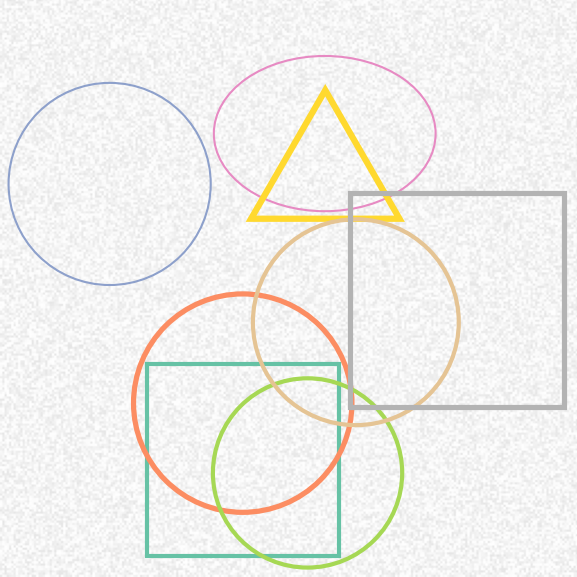[{"shape": "square", "thickness": 2, "radius": 0.83, "center": [0.421, 0.202]}, {"shape": "circle", "thickness": 2.5, "radius": 0.95, "center": [0.42, 0.301]}, {"shape": "circle", "thickness": 1, "radius": 0.88, "center": [0.19, 0.681]}, {"shape": "oval", "thickness": 1, "radius": 0.96, "center": [0.562, 0.768]}, {"shape": "circle", "thickness": 2, "radius": 0.82, "center": [0.533, 0.18]}, {"shape": "triangle", "thickness": 3, "radius": 0.74, "center": [0.563, 0.695]}, {"shape": "circle", "thickness": 2, "radius": 0.89, "center": [0.616, 0.441]}, {"shape": "square", "thickness": 2.5, "radius": 0.93, "center": [0.792, 0.48]}]